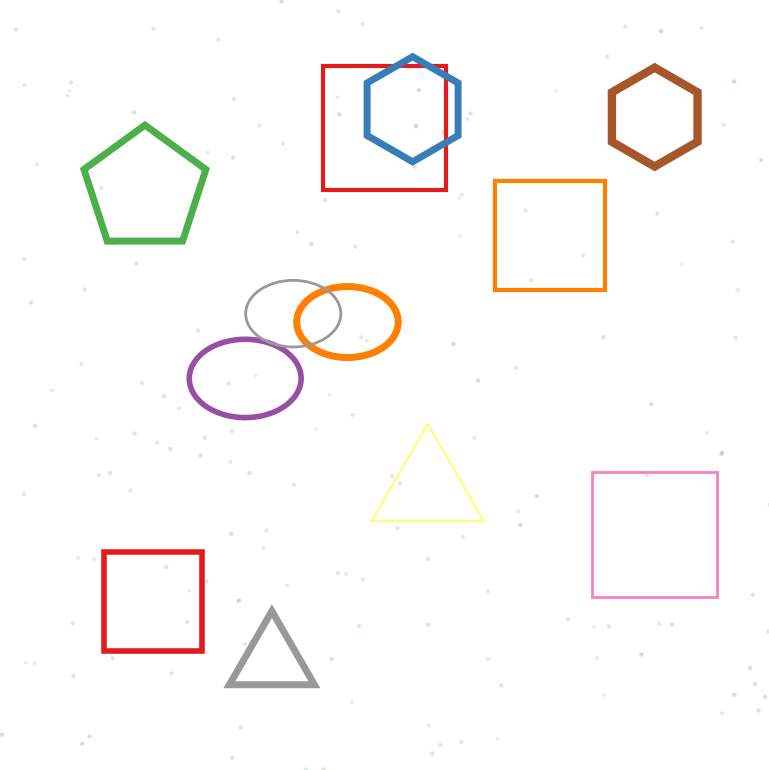[{"shape": "square", "thickness": 1.5, "radius": 0.4, "center": [0.5, 0.834]}, {"shape": "square", "thickness": 2, "radius": 0.32, "center": [0.199, 0.219]}, {"shape": "hexagon", "thickness": 2.5, "radius": 0.34, "center": [0.536, 0.858]}, {"shape": "pentagon", "thickness": 2.5, "radius": 0.42, "center": [0.188, 0.754]}, {"shape": "oval", "thickness": 2, "radius": 0.36, "center": [0.318, 0.509]}, {"shape": "square", "thickness": 1.5, "radius": 0.36, "center": [0.714, 0.694]}, {"shape": "oval", "thickness": 2.5, "radius": 0.33, "center": [0.451, 0.582]}, {"shape": "triangle", "thickness": 0.5, "radius": 0.42, "center": [0.556, 0.365]}, {"shape": "hexagon", "thickness": 3, "radius": 0.32, "center": [0.85, 0.848]}, {"shape": "square", "thickness": 1, "radius": 0.4, "center": [0.85, 0.306]}, {"shape": "triangle", "thickness": 2.5, "radius": 0.32, "center": [0.353, 0.143]}, {"shape": "oval", "thickness": 1, "radius": 0.31, "center": [0.381, 0.593]}]